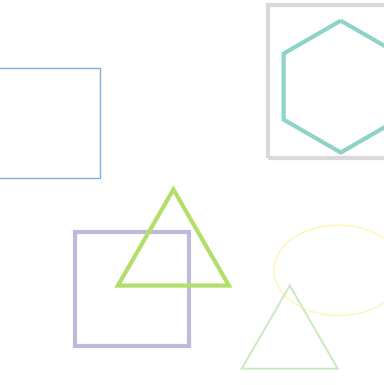[{"shape": "hexagon", "thickness": 3, "radius": 0.86, "center": [0.885, 0.775]}, {"shape": "square", "thickness": 3, "radius": 0.74, "center": [0.342, 0.25]}, {"shape": "square", "thickness": 1, "radius": 0.72, "center": [0.116, 0.68]}, {"shape": "triangle", "thickness": 3, "radius": 0.83, "center": [0.45, 0.341]}, {"shape": "square", "thickness": 3, "radius": 1.0, "center": [0.896, 0.789]}, {"shape": "triangle", "thickness": 1.5, "radius": 0.72, "center": [0.753, 0.114]}, {"shape": "oval", "thickness": 0.5, "radius": 0.84, "center": [0.879, 0.298]}]